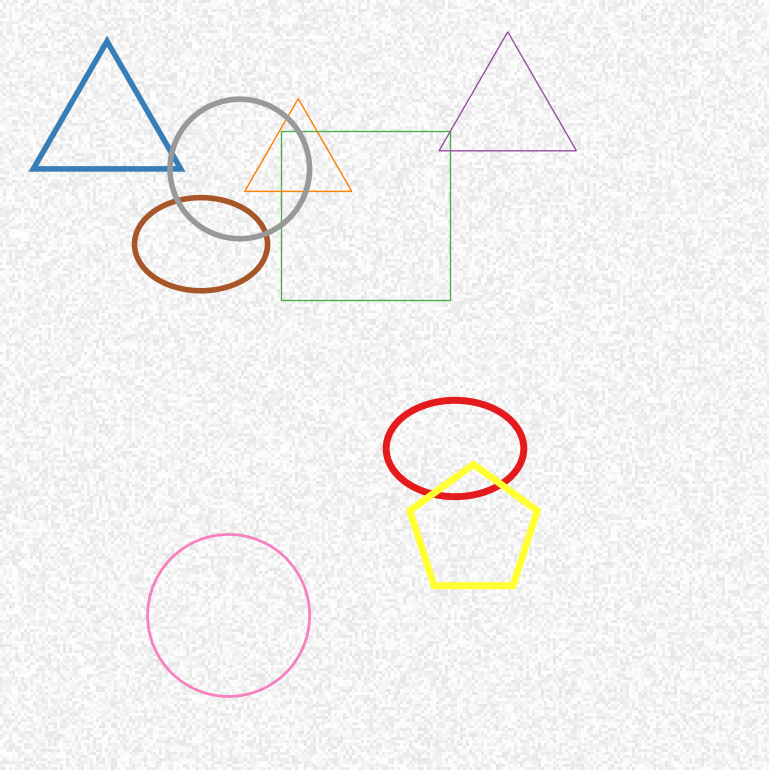[{"shape": "oval", "thickness": 2.5, "radius": 0.45, "center": [0.591, 0.418]}, {"shape": "triangle", "thickness": 2, "radius": 0.55, "center": [0.139, 0.836]}, {"shape": "square", "thickness": 0.5, "radius": 0.55, "center": [0.475, 0.72]}, {"shape": "triangle", "thickness": 0.5, "radius": 0.51, "center": [0.659, 0.856]}, {"shape": "triangle", "thickness": 0.5, "radius": 0.4, "center": [0.387, 0.792]}, {"shape": "pentagon", "thickness": 2.5, "radius": 0.44, "center": [0.615, 0.31]}, {"shape": "oval", "thickness": 2, "radius": 0.43, "center": [0.261, 0.683]}, {"shape": "circle", "thickness": 1, "radius": 0.53, "center": [0.297, 0.201]}, {"shape": "circle", "thickness": 2, "radius": 0.45, "center": [0.311, 0.781]}]